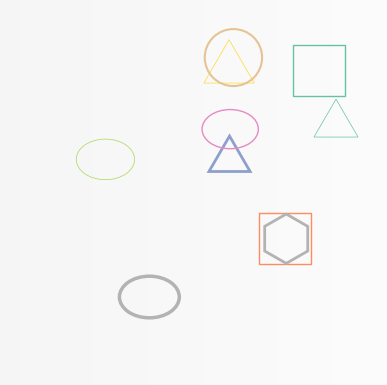[{"shape": "triangle", "thickness": 0.5, "radius": 0.33, "center": [0.867, 0.677]}, {"shape": "square", "thickness": 1, "radius": 0.34, "center": [0.824, 0.817]}, {"shape": "square", "thickness": 1, "radius": 0.33, "center": [0.735, 0.381]}, {"shape": "triangle", "thickness": 2, "radius": 0.31, "center": [0.592, 0.585]}, {"shape": "oval", "thickness": 1, "radius": 0.36, "center": [0.594, 0.665]}, {"shape": "oval", "thickness": 0.5, "radius": 0.38, "center": [0.272, 0.586]}, {"shape": "triangle", "thickness": 0.5, "radius": 0.38, "center": [0.591, 0.822]}, {"shape": "circle", "thickness": 1.5, "radius": 0.37, "center": [0.602, 0.85]}, {"shape": "oval", "thickness": 2.5, "radius": 0.39, "center": [0.385, 0.229]}, {"shape": "hexagon", "thickness": 2, "radius": 0.32, "center": [0.739, 0.38]}]